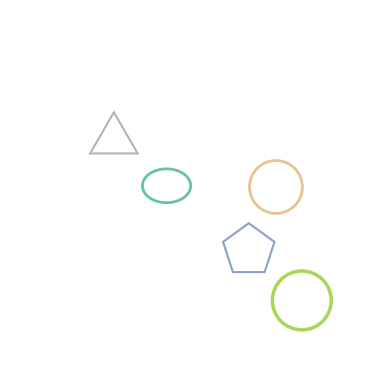[{"shape": "oval", "thickness": 2, "radius": 0.31, "center": [0.433, 0.517]}, {"shape": "pentagon", "thickness": 1.5, "radius": 0.35, "center": [0.646, 0.35]}, {"shape": "circle", "thickness": 2.5, "radius": 0.38, "center": [0.784, 0.22]}, {"shape": "circle", "thickness": 2, "radius": 0.34, "center": [0.717, 0.514]}, {"shape": "triangle", "thickness": 1.5, "radius": 0.36, "center": [0.296, 0.637]}]